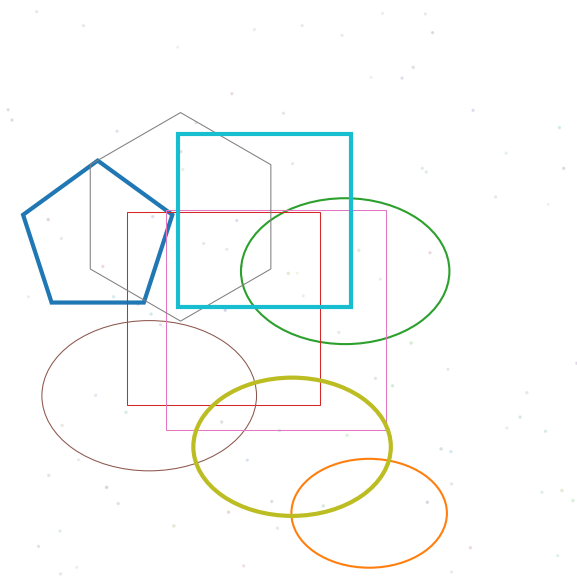[{"shape": "pentagon", "thickness": 2, "radius": 0.68, "center": [0.169, 0.585]}, {"shape": "oval", "thickness": 1, "radius": 0.67, "center": [0.639, 0.11]}, {"shape": "oval", "thickness": 1, "radius": 0.9, "center": [0.598, 0.53]}, {"shape": "square", "thickness": 0.5, "radius": 0.84, "center": [0.386, 0.465]}, {"shape": "oval", "thickness": 0.5, "radius": 0.93, "center": [0.258, 0.314]}, {"shape": "square", "thickness": 0.5, "radius": 0.95, "center": [0.478, 0.445]}, {"shape": "hexagon", "thickness": 0.5, "radius": 0.9, "center": [0.313, 0.624]}, {"shape": "oval", "thickness": 2, "radius": 0.86, "center": [0.506, 0.226]}, {"shape": "square", "thickness": 2, "radius": 0.75, "center": [0.458, 0.617]}]